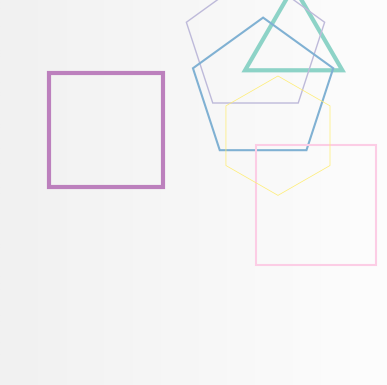[{"shape": "triangle", "thickness": 3, "radius": 0.72, "center": [0.758, 0.89]}, {"shape": "pentagon", "thickness": 1, "radius": 0.94, "center": [0.659, 0.884]}, {"shape": "pentagon", "thickness": 1.5, "radius": 0.95, "center": [0.679, 0.764]}, {"shape": "square", "thickness": 1.5, "radius": 0.78, "center": [0.815, 0.468]}, {"shape": "square", "thickness": 3, "radius": 0.74, "center": [0.274, 0.661]}, {"shape": "hexagon", "thickness": 0.5, "radius": 0.78, "center": [0.717, 0.648]}]